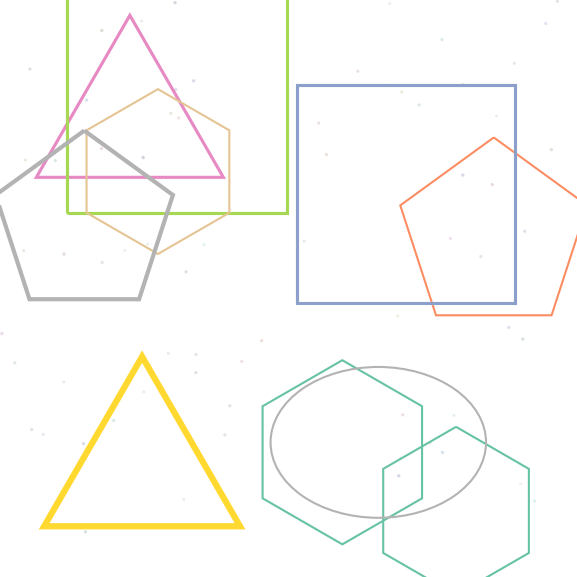[{"shape": "hexagon", "thickness": 1, "radius": 0.8, "center": [0.593, 0.216]}, {"shape": "hexagon", "thickness": 1, "radius": 0.73, "center": [0.79, 0.114]}, {"shape": "pentagon", "thickness": 1, "radius": 0.85, "center": [0.855, 0.591]}, {"shape": "square", "thickness": 1.5, "radius": 0.94, "center": [0.703, 0.663]}, {"shape": "triangle", "thickness": 1.5, "radius": 0.93, "center": [0.225, 0.786]}, {"shape": "square", "thickness": 1.5, "radius": 0.96, "center": [0.306, 0.821]}, {"shape": "triangle", "thickness": 3, "radius": 0.98, "center": [0.246, 0.186]}, {"shape": "hexagon", "thickness": 1, "radius": 0.71, "center": [0.273, 0.702]}, {"shape": "oval", "thickness": 1, "radius": 0.93, "center": [0.655, 0.233]}, {"shape": "pentagon", "thickness": 2, "radius": 0.81, "center": [0.146, 0.612]}]